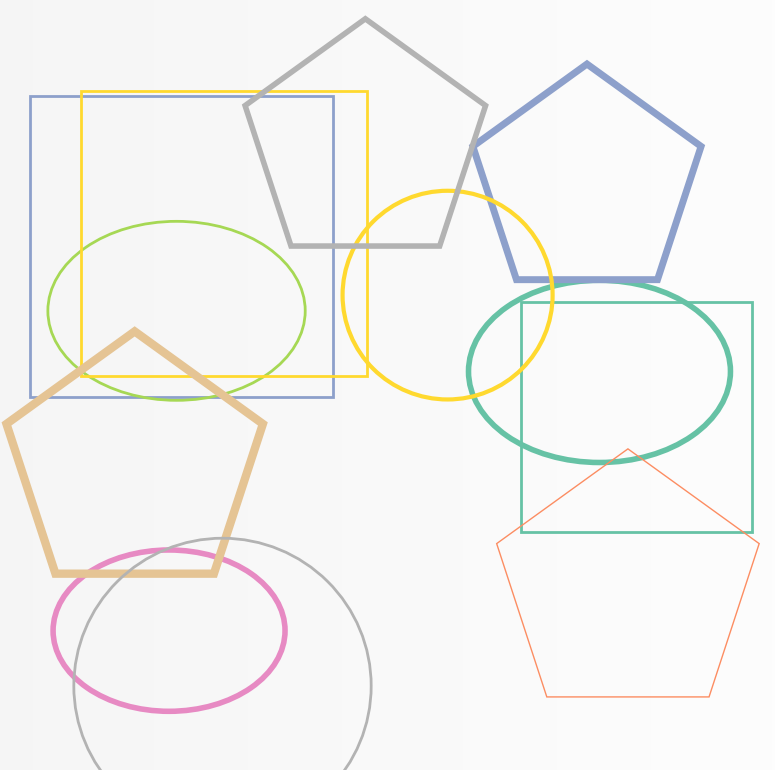[{"shape": "oval", "thickness": 2, "radius": 0.85, "center": [0.774, 0.518]}, {"shape": "square", "thickness": 1, "radius": 0.75, "center": [0.821, 0.458]}, {"shape": "pentagon", "thickness": 0.5, "radius": 0.89, "center": [0.81, 0.239]}, {"shape": "square", "thickness": 1, "radius": 0.98, "center": [0.235, 0.679]}, {"shape": "pentagon", "thickness": 2.5, "radius": 0.77, "center": [0.757, 0.762]}, {"shape": "oval", "thickness": 2, "radius": 0.75, "center": [0.218, 0.181]}, {"shape": "oval", "thickness": 1, "radius": 0.83, "center": [0.228, 0.596]}, {"shape": "square", "thickness": 1, "radius": 0.93, "center": [0.289, 0.697]}, {"shape": "circle", "thickness": 1.5, "radius": 0.68, "center": [0.578, 0.617]}, {"shape": "pentagon", "thickness": 3, "radius": 0.87, "center": [0.174, 0.396]}, {"shape": "pentagon", "thickness": 2, "radius": 0.82, "center": [0.471, 0.812]}, {"shape": "circle", "thickness": 1, "radius": 0.96, "center": [0.287, 0.109]}]